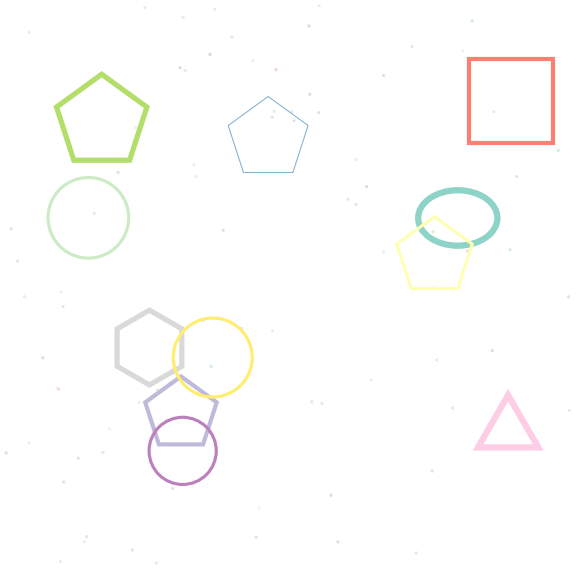[{"shape": "oval", "thickness": 3, "radius": 0.34, "center": [0.793, 0.622]}, {"shape": "pentagon", "thickness": 1.5, "radius": 0.34, "center": [0.752, 0.555]}, {"shape": "pentagon", "thickness": 2, "radius": 0.33, "center": [0.313, 0.282]}, {"shape": "square", "thickness": 2, "radius": 0.36, "center": [0.885, 0.824]}, {"shape": "pentagon", "thickness": 0.5, "radius": 0.36, "center": [0.464, 0.759]}, {"shape": "pentagon", "thickness": 2.5, "radius": 0.41, "center": [0.176, 0.788]}, {"shape": "triangle", "thickness": 3, "radius": 0.3, "center": [0.88, 0.255]}, {"shape": "hexagon", "thickness": 2.5, "radius": 0.32, "center": [0.259, 0.397]}, {"shape": "circle", "thickness": 1.5, "radius": 0.29, "center": [0.316, 0.218]}, {"shape": "circle", "thickness": 1.5, "radius": 0.35, "center": [0.153, 0.622]}, {"shape": "circle", "thickness": 1.5, "radius": 0.34, "center": [0.368, 0.38]}]